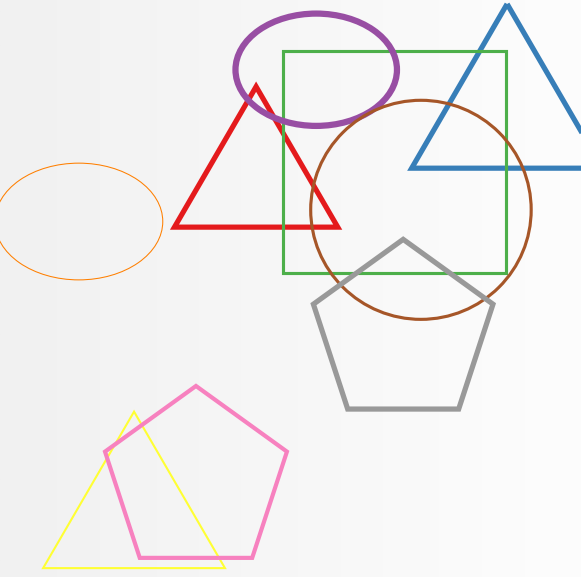[{"shape": "triangle", "thickness": 2.5, "radius": 0.81, "center": [0.441, 0.687]}, {"shape": "triangle", "thickness": 2.5, "radius": 0.95, "center": [0.872, 0.803]}, {"shape": "square", "thickness": 1.5, "radius": 0.96, "center": [0.679, 0.718]}, {"shape": "oval", "thickness": 3, "radius": 0.69, "center": [0.544, 0.878]}, {"shape": "oval", "thickness": 0.5, "radius": 0.72, "center": [0.136, 0.616]}, {"shape": "triangle", "thickness": 1, "radius": 0.9, "center": [0.231, 0.106]}, {"shape": "circle", "thickness": 1.5, "radius": 0.95, "center": [0.724, 0.636]}, {"shape": "pentagon", "thickness": 2, "radius": 0.82, "center": [0.337, 0.166]}, {"shape": "pentagon", "thickness": 2.5, "radius": 0.81, "center": [0.694, 0.422]}]